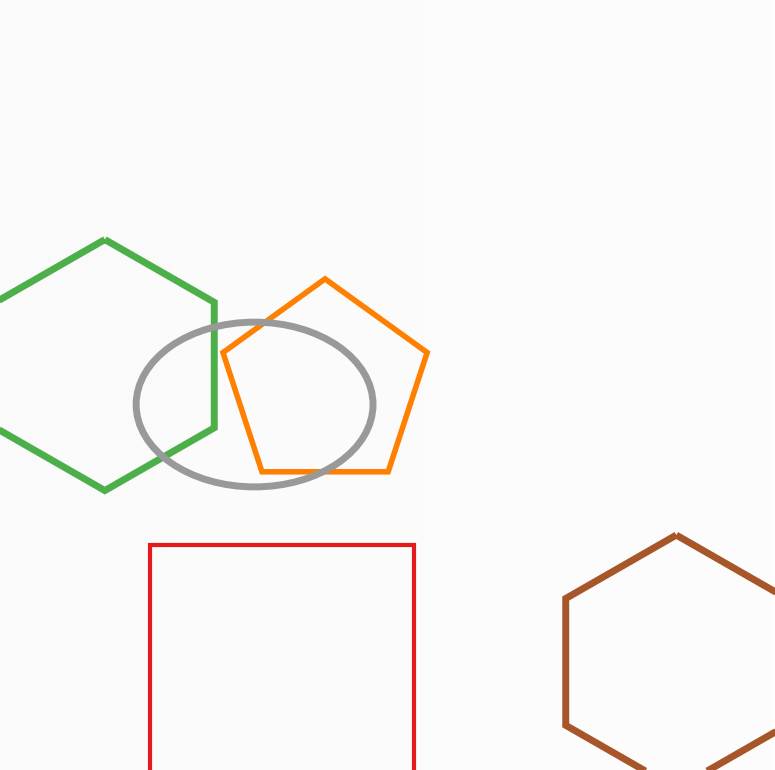[{"shape": "square", "thickness": 1.5, "radius": 0.85, "center": [0.364, 0.122]}, {"shape": "hexagon", "thickness": 2.5, "radius": 0.81, "center": [0.135, 0.526]}, {"shape": "pentagon", "thickness": 2, "radius": 0.69, "center": [0.419, 0.499]}, {"shape": "hexagon", "thickness": 2.5, "radius": 0.82, "center": [0.873, 0.14]}, {"shape": "oval", "thickness": 2.5, "radius": 0.76, "center": [0.328, 0.475]}]